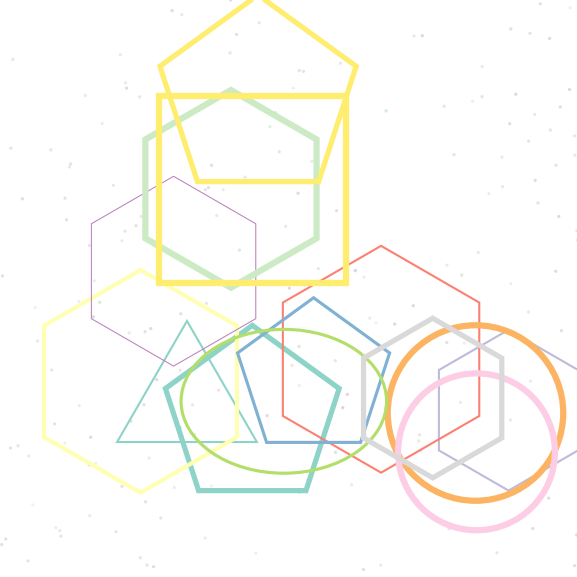[{"shape": "pentagon", "thickness": 2.5, "radius": 0.79, "center": [0.437, 0.278]}, {"shape": "triangle", "thickness": 1, "radius": 0.7, "center": [0.324, 0.304]}, {"shape": "hexagon", "thickness": 2, "radius": 0.96, "center": [0.243, 0.339]}, {"shape": "hexagon", "thickness": 1, "radius": 0.7, "center": [0.881, 0.289]}, {"shape": "hexagon", "thickness": 1, "radius": 0.98, "center": [0.66, 0.377]}, {"shape": "pentagon", "thickness": 1.5, "radius": 0.69, "center": [0.543, 0.345]}, {"shape": "circle", "thickness": 3, "radius": 0.76, "center": [0.823, 0.284]}, {"shape": "oval", "thickness": 1.5, "radius": 0.89, "center": [0.491, 0.304]}, {"shape": "circle", "thickness": 3, "radius": 0.68, "center": [0.825, 0.217]}, {"shape": "hexagon", "thickness": 2.5, "radius": 0.69, "center": [0.749, 0.31]}, {"shape": "hexagon", "thickness": 0.5, "radius": 0.82, "center": [0.301, 0.53]}, {"shape": "hexagon", "thickness": 3, "radius": 0.86, "center": [0.4, 0.672]}, {"shape": "pentagon", "thickness": 2.5, "radius": 0.89, "center": [0.447, 0.829]}, {"shape": "square", "thickness": 3, "radius": 0.81, "center": [0.437, 0.671]}]